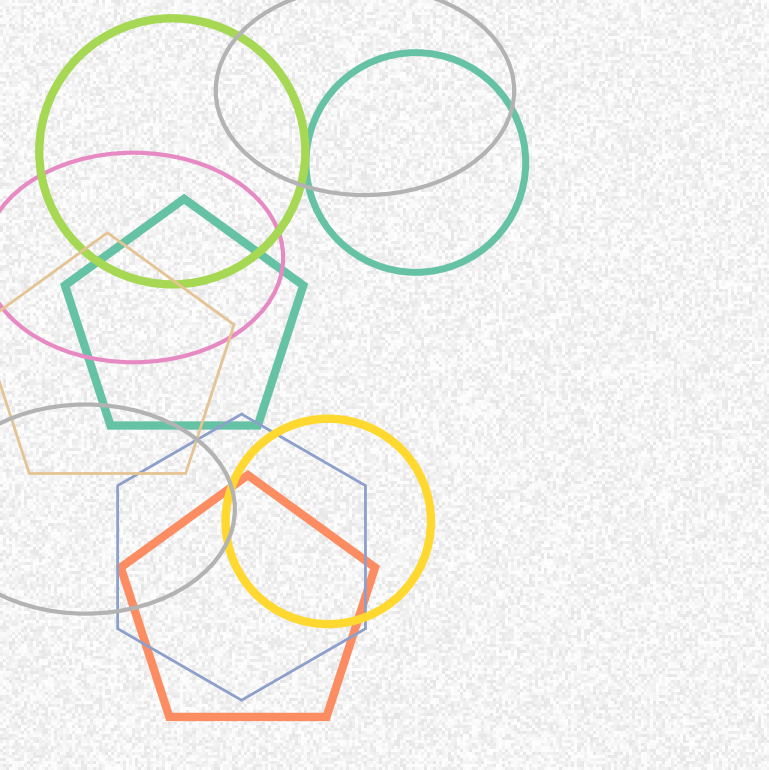[{"shape": "pentagon", "thickness": 3, "radius": 0.81, "center": [0.239, 0.579]}, {"shape": "circle", "thickness": 2.5, "radius": 0.71, "center": [0.54, 0.789]}, {"shape": "pentagon", "thickness": 3, "radius": 0.87, "center": [0.322, 0.209]}, {"shape": "hexagon", "thickness": 1, "radius": 0.93, "center": [0.314, 0.276]}, {"shape": "oval", "thickness": 1.5, "radius": 0.97, "center": [0.173, 0.666]}, {"shape": "circle", "thickness": 3, "radius": 0.86, "center": [0.224, 0.803]}, {"shape": "circle", "thickness": 3, "radius": 0.67, "center": [0.426, 0.323]}, {"shape": "pentagon", "thickness": 1, "radius": 0.86, "center": [0.14, 0.525]}, {"shape": "oval", "thickness": 1.5, "radius": 0.97, "center": [0.111, 0.339]}, {"shape": "oval", "thickness": 1.5, "radius": 0.97, "center": [0.474, 0.882]}]